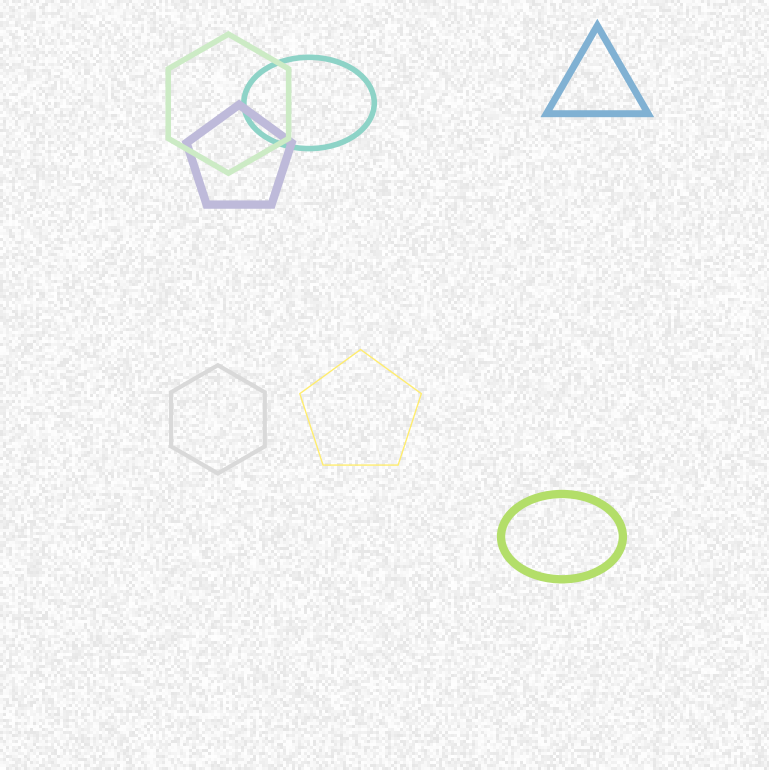[{"shape": "oval", "thickness": 2, "radius": 0.42, "center": [0.401, 0.866]}, {"shape": "pentagon", "thickness": 3, "radius": 0.36, "center": [0.31, 0.792]}, {"shape": "triangle", "thickness": 2.5, "radius": 0.38, "center": [0.776, 0.89]}, {"shape": "oval", "thickness": 3, "radius": 0.4, "center": [0.73, 0.303]}, {"shape": "hexagon", "thickness": 1.5, "radius": 0.35, "center": [0.283, 0.455]}, {"shape": "hexagon", "thickness": 2, "radius": 0.45, "center": [0.297, 0.865]}, {"shape": "pentagon", "thickness": 0.5, "radius": 0.41, "center": [0.468, 0.463]}]